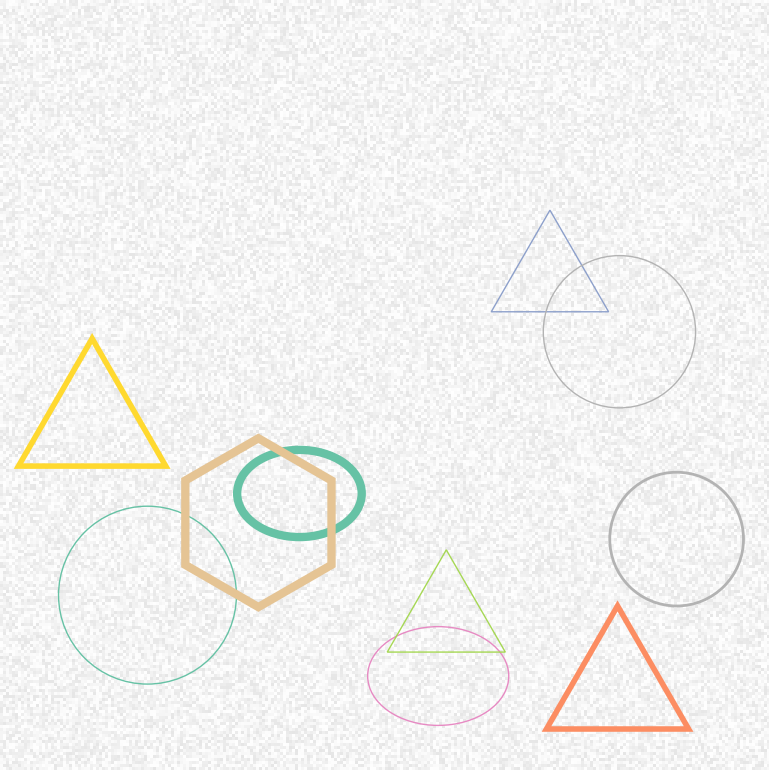[{"shape": "oval", "thickness": 3, "radius": 0.4, "center": [0.389, 0.359]}, {"shape": "circle", "thickness": 0.5, "radius": 0.58, "center": [0.192, 0.227]}, {"shape": "triangle", "thickness": 2, "radius": 0.53, "center": [0.802, 0.107]}, {"shape": "triangle", "thickness": 0.5, "radius": 0.44, "center": [0.714, 0.639]}, {"shape": "oval", "thickness": 0.5, "radius": 0.46, "center": [0.569, 0.122]}, {"shape": "triangle", "thickness": 0.5, "radius": 0.44, "center": [0.58, 0.197]}, {"shape": "triangle", "thickness": 2, "radius": 0.55, "center": [0.12, 0.45]}, {"shape": "hexagon", "thickness": 3, "radius": 0.55, "center": [0.336, 0.321]}, {"shape": "circle", "thickness": 1, "radius": 0.43, "center": [0.879, 0.3]}, {"shape": "circle", "thickness": 0.5, "radius": 0.49, "center": [0.804, 0.569]}]